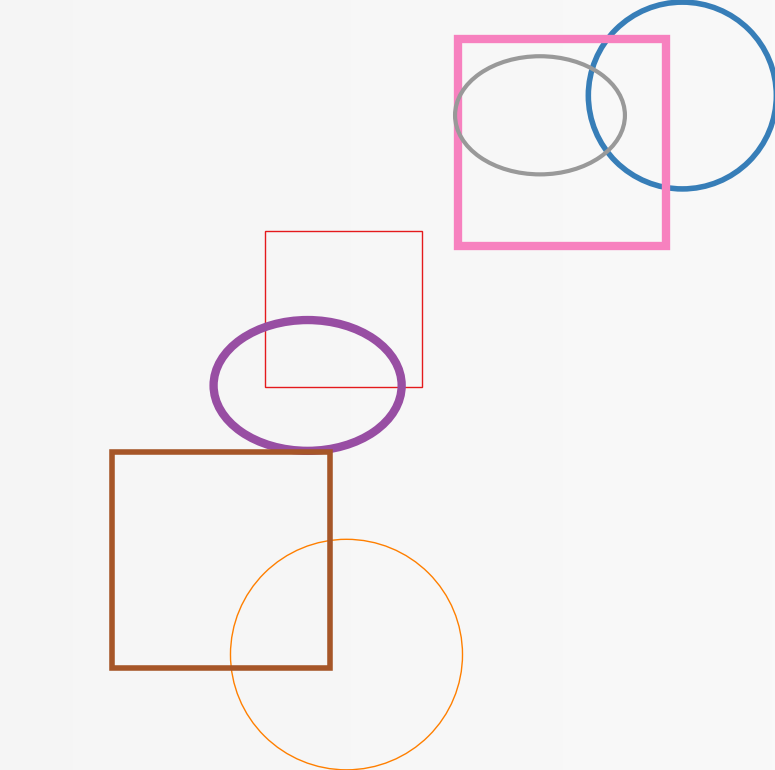[{"shape": "square", "thickness": 0.5, "radius": 0.51, "center": [0.443, 0.599]}, {"shape": "circle", "thickness": 2, "radius": 0.61, "center": [0.88, 0.876]}, {"shape": "oval", "thickness": 3, "radius": 0.61, "center": [0.397, 0.499]}, {"shape": "circle", "thickness": 0.5, "radius": 0.75, "center": [0.447, 0.15]}, {"shape": "square", "thickness": 2, "radius": 0.7, "center": [0.285, 0.272]}, {"shape": "square", "thickness": 3, "radius": 0.67, "center": [0.725, 0.815]}, {"shape": "oval", "thickness": 1.5, "radius": 0.55, "center": [0.697, 0.85]}]